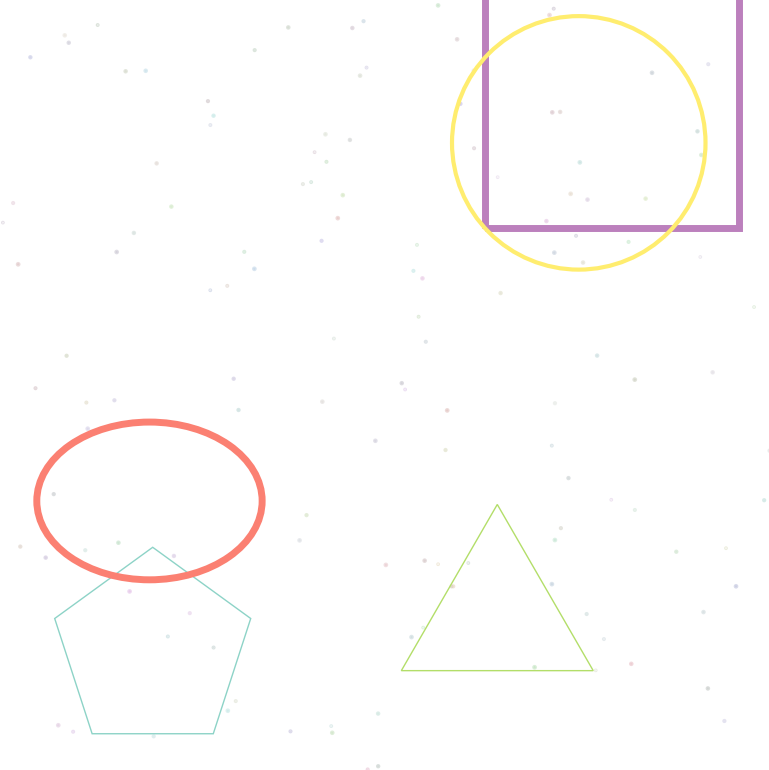[{"shape": "pentagon", "thickness": 0.5, "radius": 0.67, "center": [0.198, 0.155]}, {"shape": "oval", "thickness": 2.5, "radius": 0.73, "center": [0.194, 0.349]}, {"shape": "triangle", "thickness": 0.5, "radius": 0.72, "center": [0.646, 0.201]}, {"shape": "square", "thickness": 2.5, "radius": 0.83, "center": [0.795, 0.869]}, {"shape": "circle", "thickness": 1.5, "radius": 0.82, "center": [0.752, 0.814]}]